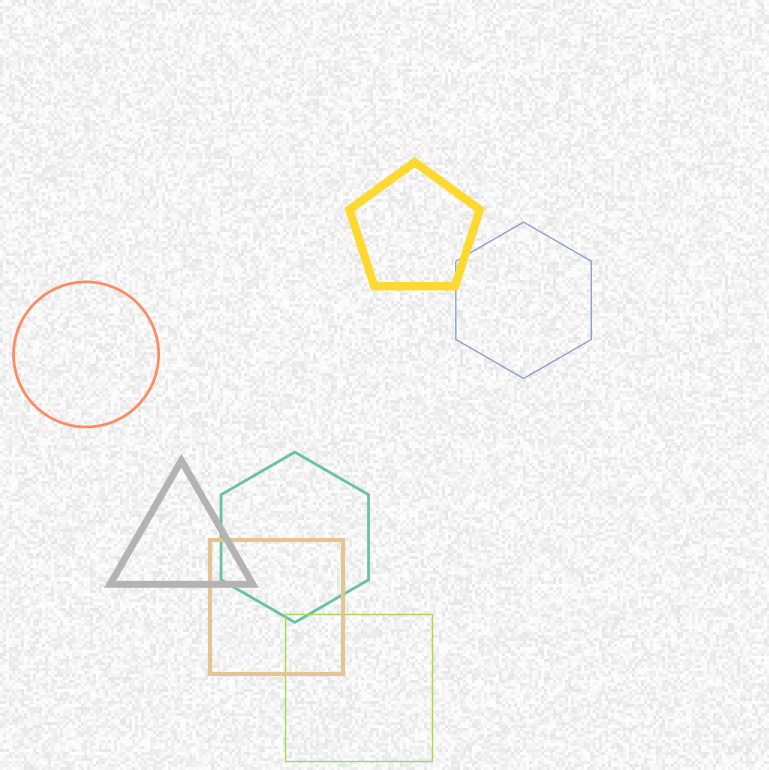[{"shape": "hexagon", "thickness": 1, "radius": 0.55, "center": [0.383, 0.302]}, {"shape": "circle", "thickness": 1, "radius": 0.47, "center": [0.112, 0.54]}, {"shape": "hexagon", "thickness": 0.5, "radius": 0.51, "center": [0.68, 0.61]}, {"shape": "square", "thickness": 0.5, "radius": 0.48, "center": [0.466, 0.108]}, {"shape": "pentagon", "thickness": 3, "radius": 0.45, "center": [0.539, 0.7]}, {"shape": "square", "thickness": 1.5, "radius": 0.43, "center": [0.359, 0.212]}, {"shape": "triangle", "thickness": 2.5, "radius": 0.54, "center": [0.236, 0.295]}]